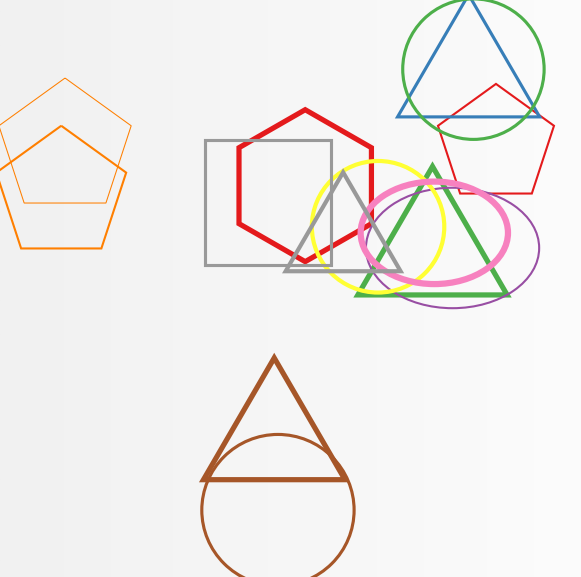[{"shape": "hexagon", "thickness": 2.5, "radius": 0.66, "center": [0.525, 0.678]}, {"shape": "pentagon", "thickness": 1, "radius": 0.52, "center": [0.853, 0.749]}, {"shape": "triangle", "thickness": 1.5, "radius": 0.71, "center": [0.806, 0.867]}, {"shape": "circle", "thickness": 1.5, "radius": 0.61, "center": [0.814, 0.879]}, {"shape": "triangle", "thickness": 2.5, "radius": 0.74, "center": [0.744, 0.563]}, {"shape": "oval", "thickness": 1, "radius": 0.74, "center": [0.779, 0.57]}, {"shape": "pentagon", "thickness": 1, "radius": 0.59, "center": [0.105, 0.664]}, {"shape": "pentagon", "thickness": 0.5, "radius": 0.6, "center": [0.112, 0.744]}, {"shape": "circle", "thickness": 2, "radius": 0.57, "center": [0.65, 0.606]}, {"shape": "circle", "thickness": 1.5, "radius": 0.66, "center": [0.478, 0.116]}, {"shape": "triangle", "thickness": 2.5, "radius": 0.7, "center": [0.472, 0.239]}, {"shape": "oval", "thickness": 3, "radius": 0.63, "center": [0.747, 0.596]}, {"shape": "triangle", "thickness": 2, "radius": 0.57, "center": [0.59, 0.587]}, {"shape": "square", "thickness": 1.5, "radius": 0.54, "center": [0.461, 0.648]}]